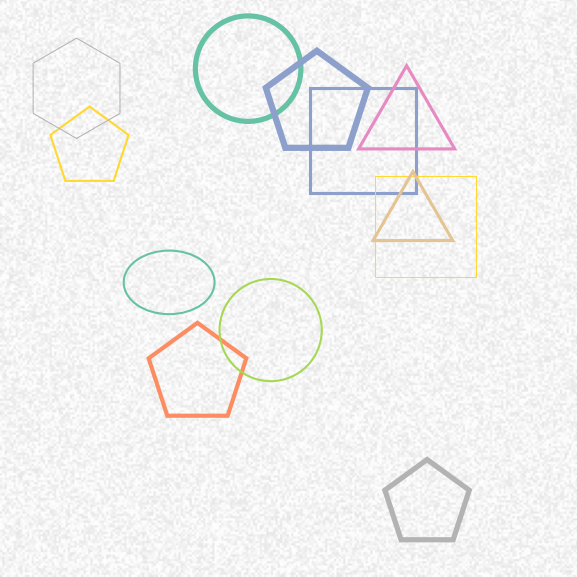[{"shape": "circle", "thickness": 2.5, "radius": 0.46, "center": [0.43, 0.88]}, {"shape": "oval", "thickness": 1, "radius": 0.39, "center": [0.293, 0.51]}, {"shape": "pentagon", "thickness": 2, "radius": 0.44, "center": [0.342, 0.351]}, {"shape": "pentagon", "thickness": 3, "radius": 0.46, "center": [0.549, 0.818]}, {"shape": "square", "thickness": 1.5, "radius": 0.46, "center": [0.629, 0.756]}, {"shape": "triangle", "thickness": 1.5, "radius": 0.48, "center": [0.704, 0.789]}, {"shape": "circle", "thickness": 1, "radius": 0.44, "center": [0.469, 0.428]}, {"shape": "square", "thickness": 0.5, "radius": 0.44, "center": [0.736, 0.606]}, {"shape": "pentagon", "thickness": 1, "radius": 0.36, "center": [0.155, 0.743]}, {"shape": "triangle", "thickness": 1.5, "radius": 0.4, "center": [0.715, 0.622]}, {"shape": "pentagon", "thickness": 2.5, "radius": 0.38, "center": [0.74, 0.127]}, {"shape": "hexagon", "thickness": 0.5, "radius": 0.43, "center": [0.133, 0.846]}]